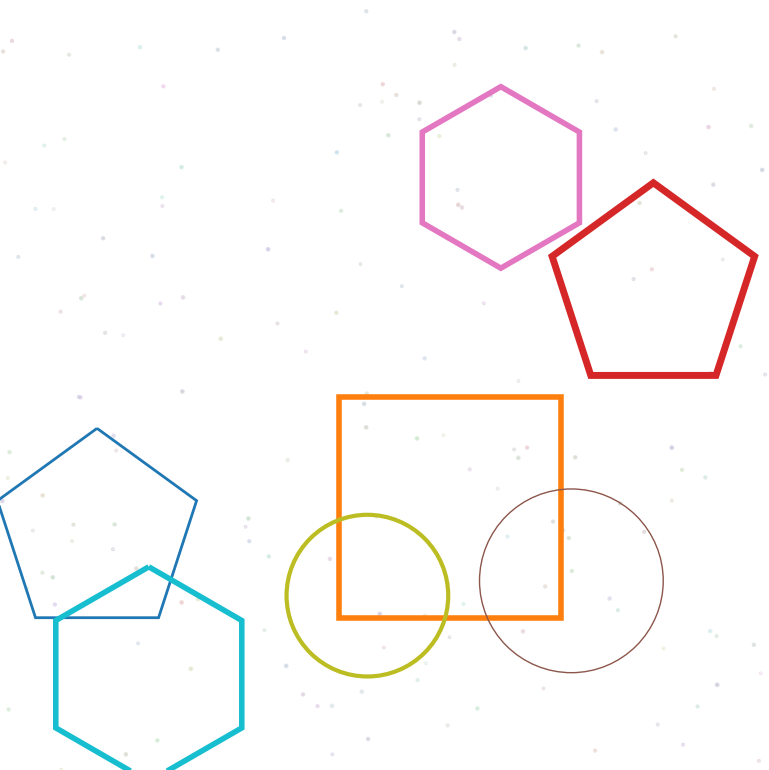[{"shape": "pentagon", "thickness": 1, "radius": 0.68, "center": [0.126, 0.308]}, {"shape": "square", "thickness": 2, "radius": 0.72, "center": [0.584, 0.341]}, {"shape": "pentagon", "thickness": 2.5, "radius": 0.69, "center": [0.849, 0.624]}, {"shape": "circle", "thickness": 0.5, "radius": 0.6, "center": [0.742, 0.246]}, {"shape": "hexagon", "thickness": 2, "radius": 0.59, "center": [0.65, 0.77]}, {"shape": "circle", "thickness": 1.5, "radius": 0.52, "center": [0.477, 0.226]}, {"shape": "hexagon", "thickness": 2, "radius": 0.7, "center": [0.193, 0.124]}]